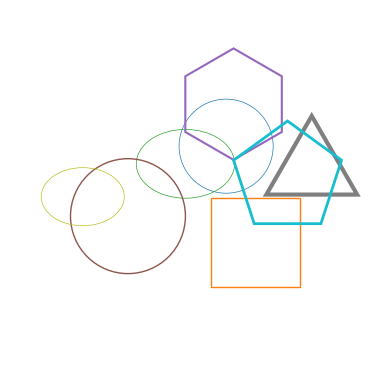[{"shape": "circle", "thickness": 0.5, "radius": 0.61, "center": [0.587, 0.62]}, {"shape": "square", "thickness": 1, "radius": 0.58, "center": [0.664, 0.37]}, {"shape": "oval", "thickness": 0.5, "radius": 0.64, "center": [0.482, 0.575]}, {"shape": "hexagon", "thickness": 1.5, "radius": 0.72, "center": [0.607, 0.73]}, {"shape": "circle", "thickness": 1, "radius": 0.75, "center": [0.332, 0.439]}, {"shape": "triangle", "thickness": 3, "radius": 0.68, "center": [0.81, 0.563]}, {"shape": "oval", "thickness": 0.5, "radius": 0.54, "center": [0.215, 0.489]}, {"shape": "pentagon", "thickness": 2, "radius": 0.74, "center": [0.747, 0.538]}]